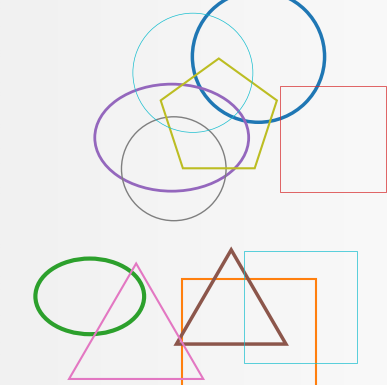[{"shape": "circle", "thickness": 2.5, "radius": 0.85, "center": [0.667, 0.853]}, {"shape": "square", "thickness": 1.5, "radius": 0.87, "center": [0.642, 0.101]}, {"shape": "oval", "thickness": 3, "radius": 0.7, "center": [0.232, 0.23]}, {"shape": "square", "thickness": 0.5, "radius": 0.69, "center": [0.86, 0.639]}, {"shape": "oval", "thickness": 2, "radius": 0.99, "center": [0.443, 0.642]}, {"shape": "triangle", "thickness": 2.5, "radius": 0.82, "center": [0.597, 0.188]}, {"shape": "triangle", "thickness": 1.5, "radius": 1.0, "center": [0.351, 0.116]}, {"shape": "circle", "thickness": 1, "radius": 0.67, "center": [0.448, 0.562]}, {"shape": "pentagon", "thickness": 1.5, "radius": 0.79, "center": [0.565, 0.69]}, {"shape": "circle", "thickness": 0.5, "radius": 0.77, "center": [0.498, 0.811]}, {"shape": "square", "thickness": 0.5, "radius": 0.73, "center": [0.775, 0.203]}]